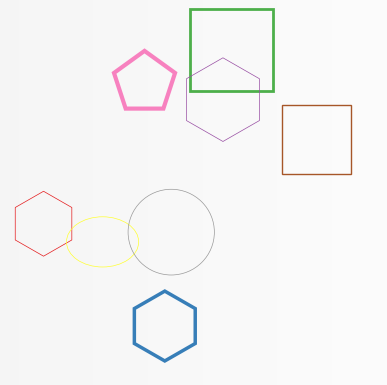[{"shape": "hexagon", "thickness": 0.5, "radius": 0.42, "center": [0.112, 0.419]}, {"shape": "hexagon", "thickness": 2.5, "radius": 0.45, "center": [0.425, 0.153]}, {"shape": "square", "thickness": 2, "radius": 0.53, "center": [0.597, 0.87]}, {"shape": "hexagon", "thickness": 0.5, "radius": 0.54, "center": [0.575, 0.741]}, {"shape": "oval", "thickness": 0.5, "radius": 0.47, "center": [0.265, 0.372]}, {"shape": "square", "thickness": 1, "radius": 0.45, "center": [0.817, 0.637]}, {"shape": "pentagon", "thickness": 3, "radius": 0.41, "center": [0.373, 0.785]}, {"shape": "circle", "thickness": 0.5, "radius": 0.56, "center": [0.442, 0.397]}]